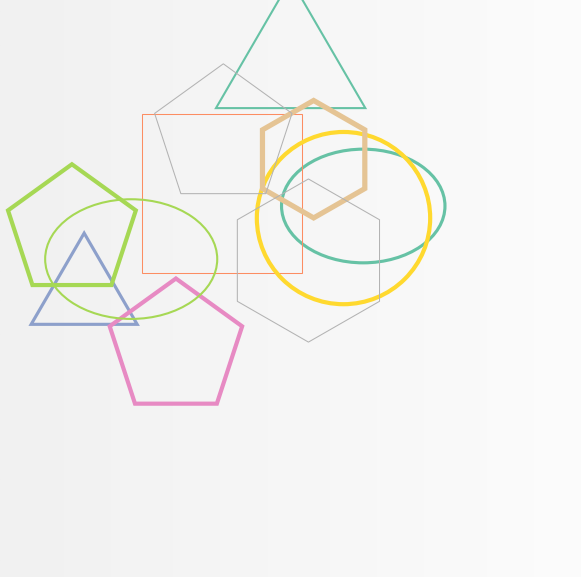[{"shape": "triangle", "thickness": 1, "radius": 0.74, "center": [0.5, 0.886]}, {"shape": "oval", "thickness": 1.5, "radius": 0.7, "center": [0.625, 0.642]}, {"shape": "square", "thickness": 0.5, "radius": 0.69, "center": [0.382, 0.665]}, {"shape": "triangle", "thickness": 1.5, "radius": 0.53, "center": [0.145, 0.49]}, {"shape": "pentagon", "thickness": 2, "radius": 0.6, "center": [0.303, 0.397]}, {"shape": "oval", "thickness": 1, "radius": 0.74, "center": [0.226, 0.55]}, {"shape": "pentagon", "thickness": 2, "radius": 0.58, "center": [0.124, 0.599]}, {"shape": "circle", "thickness": 2, "radius": 0.75, "center": [0.591, 0.621]}, {"shape": "hexagon", "thickness": 2.5, "radius": 0.51, "center": [0.54, 0.723]}, {"shape": "hexagon", "thickness": 0.5, "radius": 0.71, "center": [0.531, 0.548]}, {"shape": "pentagon", "thickness": 0.5, "radius": 0.62, "center": [0.384, 0.764]}]